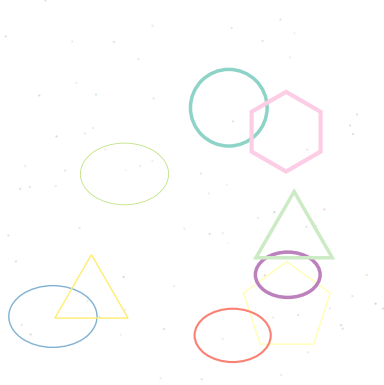[{"shape": "circle", "thickness": 2.5, "radius": 0.5, "center": [0.594, 0.72]}, {"shape": "pentagon", "thickness": 1, "radius": 0.59, "center": [0.745, 0.202]}, {"shape": "oval", "thickness": 1.5, "radius": 0.49, "center": [0.604, 0.129]}, {"shape": "oval", "thickness": 1, "radius": 0.57, "center": [0.137, 0.178]}, {"shape": "oval", "thickness": 0.5, "radius": 0.57, "center": [0.323, 0.548]}, {"shape": "hexagon", "thickness": 3, "radius": 0.52, "center": [0.743, 0.658]}, {"shape": "oval", "thickness": 2.5, "radius": 0.42, "center": [0.747, 0.286]}, {"shape": "triangle", "thickness": 2.5, "radius": 0.57, "center": [0.764, 0.388]}, {"shape": "triangle", "thickness": 1, "radius": 0.55, "center": [0.237, 0.229]}]